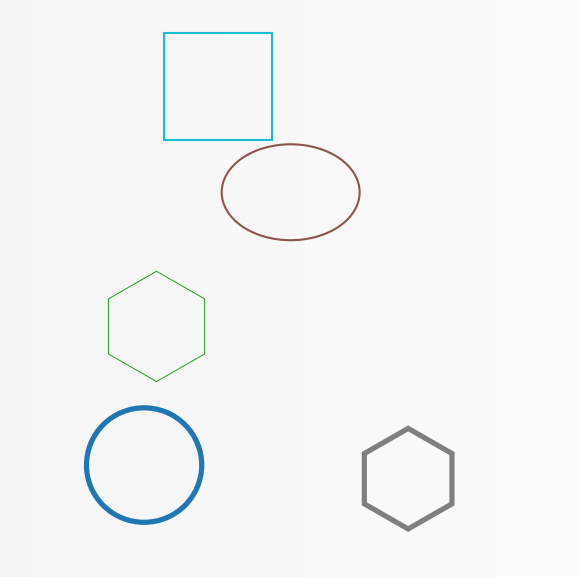[{"shape": "circle", "thickness": 2.5, "radius": 0.5, "center": [0.248, 0.194]}, {"shape": "hexagon", "thickness": 0.5, "radius": 0.48, "center": [0.269, 0.434]}, {"shape": "oval", "thickness": 1, "radius": 0.59, "center": [0.5, 0.666]}, {"shape": "hexagon", "thickness": 2.5, "radius": 0.44, "center": [0.702, 0.17]}, {"shape": "square", "thickness": 1, "radius": 0.46, "center": [0.375, 0.849]}]